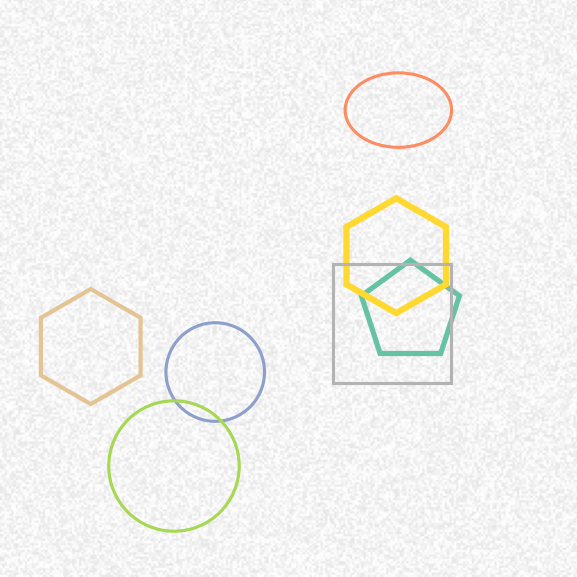[{"shape": "pentagon", "thickness": 2.5, "radius": 0.45, "center": [0.711, 0.459]}, {"shape": "oval", "thickness": 1.5, "radius": 0.46, "center": [0.69, 0.808]}, {"shape": "circle", "thickness": 1.5, "radius": 0.43, "center": [0.373, 0.355]}, {"shape": "circle", "thickness": 1.5, "radius": 0.56, "center": [0.301, 0.192]}, {"shape": "hexagon", "thickness": 3, "radius": 0.5, "center": [0.686, 0.556]}, {"shape": "hexagon", "thickness": 2, "radius": 0.5, "center": [0.157, 0.399]}, {"shape": "square", "thickness": 1.5, "radius": 0.51, "center": [0.679, 0.439]}]